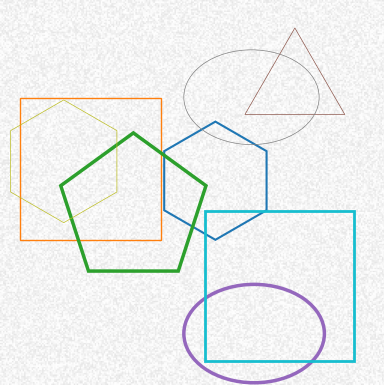[{"shape": "hexagon", "thickness": 1.5, "radius": 0.77, "center": [0.559, 0.531]}, {"shape": "square", "thickness": 1, "radius": 0.92, "center": [0.236, 0.561]}, {"shape": "pentagon", "thickness": 2.5, "radius": 0.99, "center": [0.346, 0.456]}, {"shape": "oval", "thickness": 2.5, "radius": 0.91, "center": [0.66, 0.134]}, {"shape": "triangle", "thickness": 0.5, "radius": 0.75, "center": [0.766, 0.778]}, {"shape": "oval", "thickness": 0.5, "radius": 0.88, "center": [0.653, 0.748]}, {"shape": "hexagon", "thickness": 0.5, "radius": 0.8, "center": [0.166, 0.581]}, {"shape": "square", "thickness": 2, "radius": 0.97, "center": [0.726, 0.257]}]